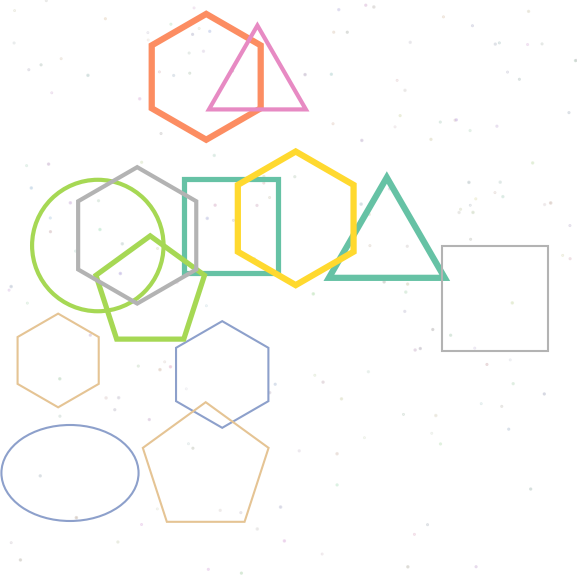[{"shape": "triangle", "thickness": 3, "radius": 0.58, "center": [0.67, 0.576]}, {"shape": "square", "thickness": 2.5, "radius": 0.41, "center": [0.4, 0.608]}, {"shape": "hexagon", "thickness": 3, "radius": 0.54, "center": [0.357, 0.866]}, {"shape": "oval", "thickness": 1, "radius": 0.59, "center": [0.121, 0.18]}, {"shape": "hexagon", "thickness": 1, "radius": 0.46, "center": [0.385, 0.351]}, {"shape": "triangle", "thickness": 2, "radius": 0.48, "center": [0.446, 0.858]}, {"shape": "pentagon", "thickness": 2.5, "radius": 0.49, "center": [0.26, 0.492]}, {"shape": "circle", "thickness": 2, "radius": 0.57, "center": [0.169, 0.574]}, {"shape": "hexagon", "thickness": 3, "radius": 0.58, "center": [0.512, 0.621]}, {"shape": "pentagon", "thickness": 1, "radius": 0.57, "center": [0.356, 0.188]}, {"shape": "hexagon", "thickness": 1, "radius": 0.41, "center": [0.101, 0.375]}, {"shape": "square", "thickness": 1, "radius": 0.46, "center": [0.857, 0.482]}, {"shape": "hexagon", "thickness": 2, "radius": 0.59, "center": [0.238, 0.592]}]